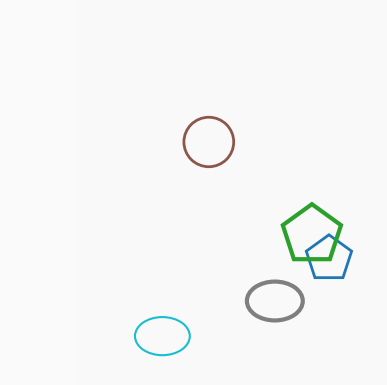[{"shape": "pentagon", "thickness": 2, "radius": 0.31, "center": [0.849, 0.329]}, {"shape": "pentagon", "thickness": 3, "radius": 0.4, "center": [0.805, 0.391]}, {"shape": "circle", "thickness": 2, "radius": 0.32, "center": [0.539, 0.631]}, {"shape": "oval", "thickness": 3, "radius": 0.36, "center": [0.709, 0.218]}, {"shape": "oval", "thickness": 1.5, "radius": 0.35, "center": [0.419, 0.127]}]